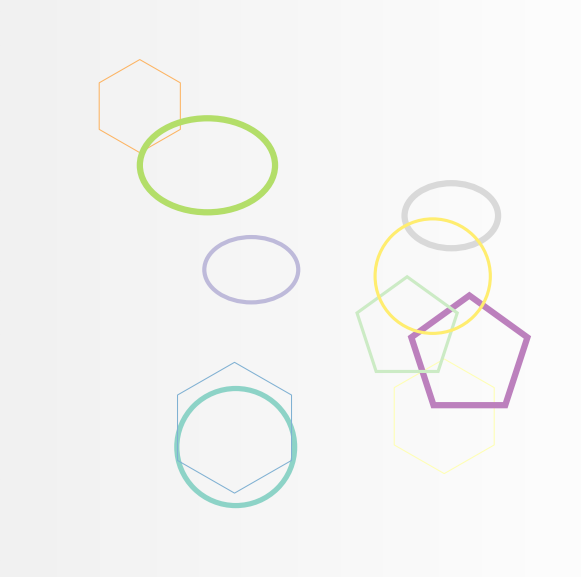[{"shape": "circle", "thickness": 2.5, "radius": 0.51, "center": [0.406, 0.225]}, {"shape": "hexagon", "thickness": 0.5, "radius": 0.5, "center": [0.764, 0.278]}, {"shape": "oval", "thickness": 2, "radius": 0.4, "center": [0.432, 0.532]}, {"shape": "hexagon", "thickness": 0.5, "radius": 0.57, "center": [0.403, 0.258]}, {"shape": "hexagon", "thickness": 0.5, "radius": 0.4, "center": [0.24, 0.815]}, {"shape": "oval", "thickness": 3, "radius": 0.58, "center": [0.357, 0.713]}, {"shape": "oval", "thickness": 3, "radius": 0.4, "center": [0.776, 0.626]}, {"shape": "pentagon", "thickness": 3, "radius": 0.53, "center": [0.808, 0.382]}, {"shape": "pentagon", "thickness": 1.5, "radius": 0.45, "center": [0.7, 0.429]}, {"shape": "circle", "thickness": 1.5, "radius": 0.5, "center": [0.744, 0.521]}]